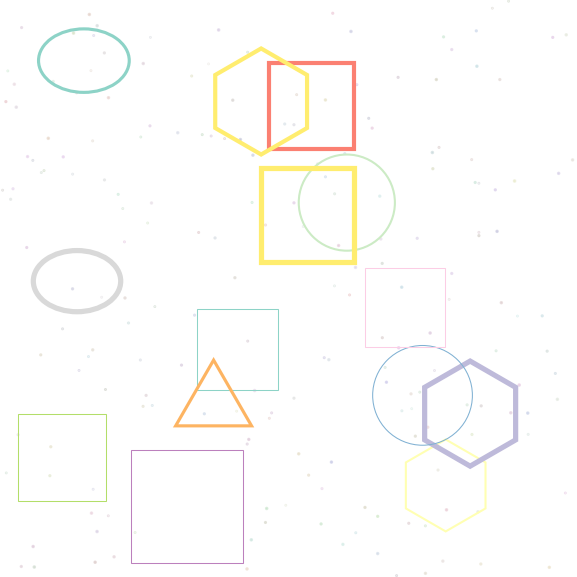[{"shape": "square", "thickness": 0.5, "radius": 0.35, "center": [0.411, 0.395]}, {"shape": "oval", "thickness": 1.5, "radius": 0.39, "center": [0.145, 0.894]}, {"shape": "hexagon", "thickness": 1, "radius": 0.4, "center": [0.772, 0.159]}, {"shape": "hexagon", "thickness": 2.5, "radius": 0.45, "center": [0.814, 0.283]}, {"shape": "square", "thickness": 2, "radius": 0.37, "center": [0.54, 0.816]}, {"shape": "circle", "thickness": 0.5, "radius": 0.43, "center": [0.732, 0.315]}, {"shape": "triangle", "thickness": 1.5, "radius": 0.38, "center": [0.37, 0.3]}, {"shape": "square", "thickness": 0.5, "radius": 0.38, "center": [0.108, 0.207]}, {"shape": "square", "thickness": 0.5, "radius": 0.35, "center": [0.701, 0.467]}, {"shape": "oval", "thickness": 2.5, "radius": 0.38, "center": [0.133, 0.512]}, {"shape": "square", "thickness": 0.5, "radius": 0.49, "center": [0.324, 0.122]}, {"shape": "circle", "thickness": 1, "radius": 0.42, "center": [0.601, 0.648]}, {"shape": "square", "thickness": 2.5, "radius": 0.41, "center": [0.532, 0.627]}, {"shape": "hexagon", "thickness": 2, "radius": 0.46, "center": [0.452, 0.823]}]